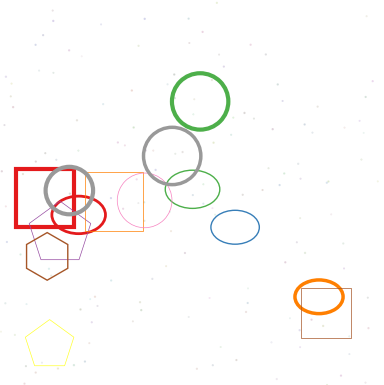[{"shape": "oval", "thickness": 2, "radius": 0.35, "center": [0.204, 0.442]}, {"shape": "square", "thickness": 3, "radius": 0.38, "center": [0.116, 0.485]}, {"shape": "oval", "thickness": 1, "radius": 0.31, "center": [0.611, 0.41]}, {"shape": "oval", "thickness": 1, "radius": 0.35, "center": [0.5, 0.508]}, {"shape": "circle", "thickness": 3, "radius": 0.37, "center": [0.52, 0.737]}, {"shape": "pentagon", "thickness": 0.5, "radius": 0.42, "center": [0.156, 0.394]}, {"shape": "oval", "thickness": 2.5, "radius": 0.31, "center": [0.829, 0.229]}, {"shape": "square", "thickness": 0.5, "radius": 0.38, "center": [0.296, 0.477]}, {"shape": "pentagon", "thickness": 0.5, "radius": 0.33, "center": [0.129, 0.104]}, {"shape": "square", "thickness": 0.5, "radius": 0.33, "center": [0.846, 0.188]}, {"shape": "hexagon", "thickness": 1, "radius": 0.31, "center": [0.123, 0.334]}, {"shape": "circle", "thickness": 0.5, "radius": 0.36, "center": [0.376, 0.479]}, {"shape": "circle", "thickness": 3, "radius": 0.31, "center": [0.18, 0.505]}, {"shape": "circle", "thickness": 2.5, "radius": 0.37, "center": [0.447, 0.595]}]